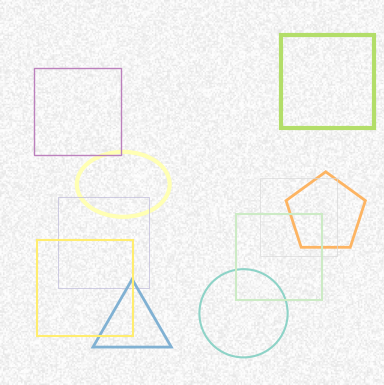[{"shape": "circle", "thickness": 1.5, "radius": 0.57, "center": [0.633, 0.186]}, {"shape": "oval", "thickness": 3, "radius": 0.6, "center": [0.32, 0.521]}, {"shape": "square", "thickness": 0.5, "radius": 0.59, "center": [0.269, 0.37]}, {"shape": "triangle", "thickness": 2, "radius": 0.59, "center": [0.343, 0.157]}, {"shape": "pentagon", "thickness": 2, "radius": 0.54, "center": [0.846, 0.445]}, {"shape": "square", "thickness": 3, "radius": 0.6, "center": [0.85, 0.788]}, {"shape": "square", "thickness": 0.5, "radius": 0.5, "center": [0.774, 0.436]}, {"shape": "square", "thickness": 1, "radius": 0.57, "center": [0.201, 0.711]}, {"shape": "square", "thickness": 1.5, "radius": 0.56, "center": [0.725, 0.333]}, {"shape": "square", "thickness": 1.5, "radius": 0.62, "center": [0.221, 0.251]}]